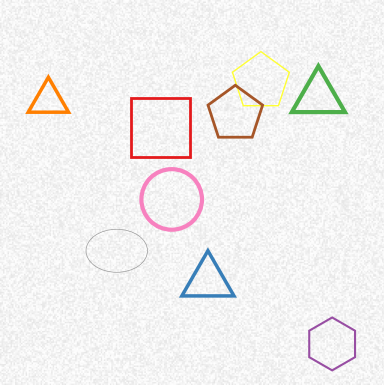[{"shape": "square", "thickness": 2, "radius": 0.38, "center": [0.417, 0.669]}, {"shape": "triangle", "thickness": 2.5, "radius": 0.39, "center": [0.54, 0.27]}, {"shape": "triangle", "thickness": 3, "radius": 0.4, "center": [0.827, 0.749]}, {"shape": "hexagon", "thickness": 1.5, "radius": 0.34, "center": [0.863, 0.107]}, {"shape": "triangle", "thickness": 2.5, "radius": 0.3, "center": [0.126, 0.739]}, {"shape": "pentagon", "thickness": 1, "radius": 0.39, "center": [0.678, 0.788]}, {"shape": "pentagon", "thickness": 2, "radius": 0.37, "center": [0.611, 0.704]}, {"shape": "circle", "thickness": 3, "radius": 0.39, "center": [0.446, 0.482]}, {"shape": "oval", "thickness": 0.5, "radius": 0.4, "center": [0.303, 0.349]}]